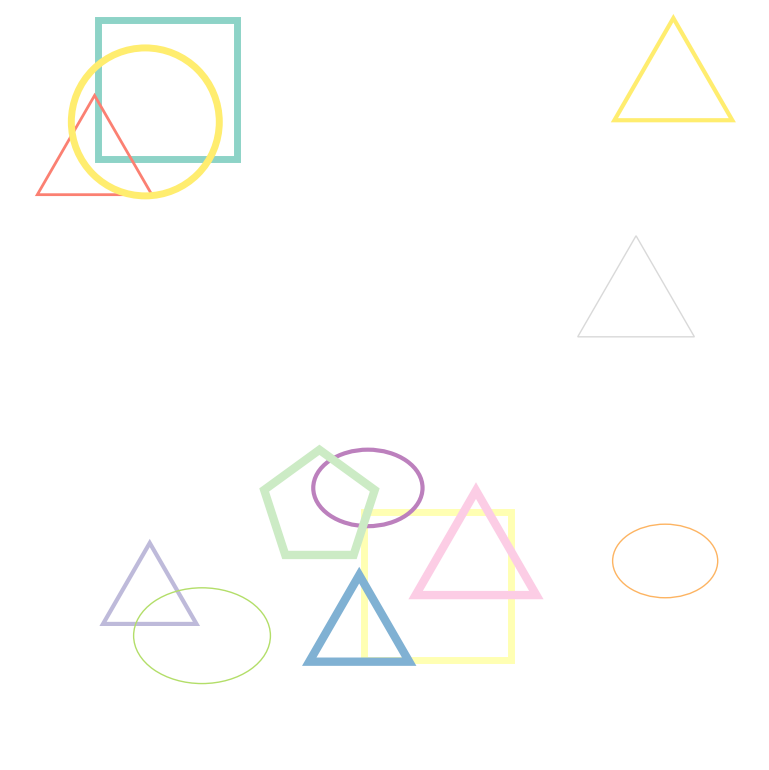[{"shape": "square", "thickness": 2.5, "radius": 0.45, "center": [0.218, 0.884]}, {"shape": "square", "thickness": 2.5, "radius": 0.48, "center": [0.568, 0.239]}, {"shape": "triangle", "thickness": 1.5, "radius": 0.35, "center": [0.194, 0.225]}, {"shape": "triangle", "thickness": 1, "radius": 0.43, "center": [0.123, 0.79]}, {"shape": "triangle", "thickness": 3, "radius": 0.37, "center": [0.467, 0.178]}, {"shape": "oval", "thickness": 0.5, "radius": 0.34, "center": [0.864, 0.271]}, {"shape": "oval", "thickness": 0.5, "radius": 0.44, "center": [0.262, 0.174]}, {"shape": "triangle", "thickness": 3, "radius": 0.45, "center": [0.618, 0.272]}, {"shape": "triangle", "thickness": 0.5, "radius": 0.44, "center": [0.826, 0.606]}, {"shape": "oval", "thickness": 1.5, "radius": 0.35, "center": [0.478, 0.366]}, {"shape": "pentagon", "thickness": 3, "radius": 0.38, "center": [0.415, 0.34]}, {"shape": "circle", "thickness": 2.5, "radius": 0.48, "center": [0.189, 0.842]}, {"shape": "triangle", "thickness": 1.5, "radius": 0.44, "center": [0.874, 0.888]}]